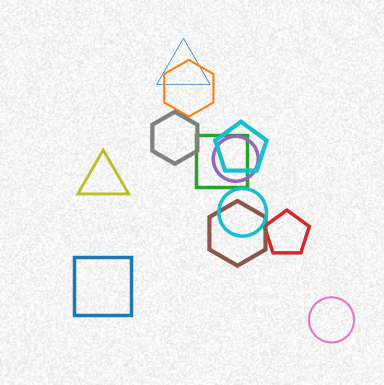[{"shape": "square", "thickness": 2.5, "radius": 0.38, "center": [0.266, 0.257]}, {"shape": "triangle", "thickness": 0.5, "radius": 0.4, "center": [0.476, 0.82]}, {"shape": "hexagon", "thickness": 1.5, "radius": 0.37, "center": [0.49, 0.771]}, {"shape": "square", "thickness": 2.5, "radius": 0.33, "center": [0.576, 0.582]}, {"shape": "pentagon", "thickness": 2.5, "radius": 0.31, "center": [0.745, 0.393]}, {"shape": "circle", "thickness": 2.5, "radius": 0.29, "center": [0.612, 0.588]}, {"shape": "hexagon", "thickness": 3, "radius": 0.42, "center": [0.617, 0.394]}, {"shape": "circle", "thickness": 1.5, "radius": 0.29, "center": [0.861, 0.169]}, {"shape": "hexagon", "thickness": 3, "radius": 0.34, "center": [0.454, 0.642]}, {"shape": "triangle", "thickness": 2, "radius": 0.38, "center": [0.268, 0.534]}, {"shape": "circle", "thickness": 2.5, "radius": 0.31, "center": [0.63, 0.449]}, {"shape": "pentagon", "thickness": 3, "radius": 0.35, "center": [0.626, 0.614]}]